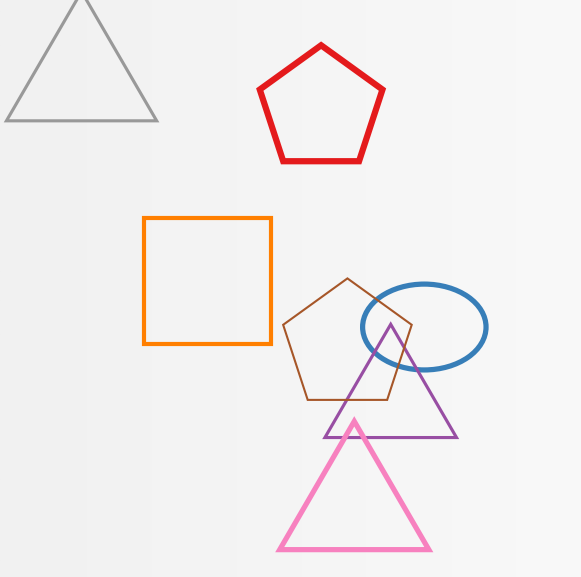[{"shape": "pentagon", "thickness": 3, "radius": 0.55, "center": [0.552, 0.81]}, {"shape": "oval", "thickness": 2.5, "radius": 0.53, "center": [0.73, 0.433]}, {"shape": "triangle", "thickness": 1.5, "radius": 0.65, "center": [0.672, 0.307]}, {"shape": "square", "thickness": 2, "radius": 0.55, "center": [0.357, 0.513]}, {"shape": "pentagon", "thickness": 1, "radius": 0.58, "center": [0.598, 0.401]}, {"shape": "triangle", "thickness": 2.5, "radius": 0.74, "center": [0.609, 0.121]}, {"shape": "triangle", "thickness": 1.5, "radius": 0.75, "center": [0.14, 0.865]}]